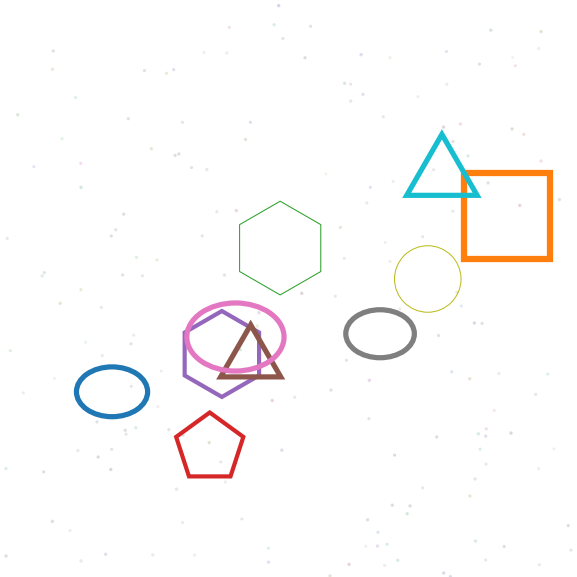[{"shape": "oval", "thickness": 2.5, "radius": 0.31, "center": [0.194, 0.321]}, {"shape": "square", "thickness": 3, "radius": 0.37, "center": [0.878, 0.626]}, {"shape": "hexagon", "thickness": 0.5, "radius": 0.41, "center": [0.485, 0.57]}, {"shape": "pentagon", "thickness": 2, "radius": 0.31, "center": [0.363, 0.224]}, {"shape": "hexagon", "thickness": 2, "radius": 0.37, "center": [0.384, 0.386]}, {"shape": "triangle", "thickness": 2.5, "radius": 0.3, "center": [0.434, 0.377]}, {"shape": "oval", "thickness": 2.5, "radius": 0.42, "center": [0.408, 0.416]}, {"shape": "oval", "thickness": 2.5, "radius": 0.3, "center": [0.658, 0.421]}, {"shape": "circle", "thickness": 0.5, "radius": 0.29, "center": [0.741, 0.516]}, {"shape": "triangle", "thickness": 2.5, "radius": 0.35, "center": [0.765, 0.696]}]